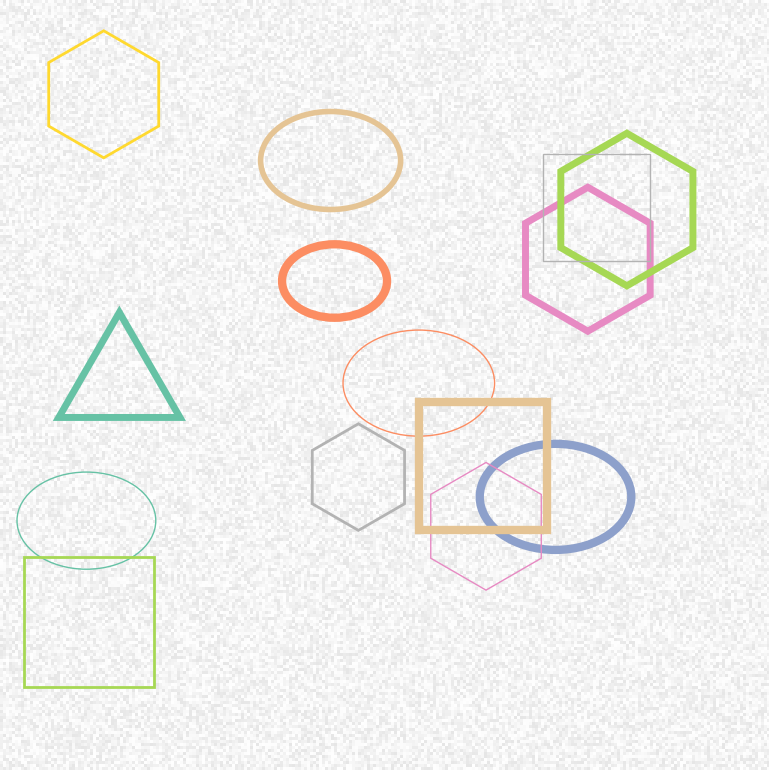[{"shape": "oval", "thickness": 0.5, "radius": 0.45, "center": [0.112, 0.324]}, {"shape": "triangle", "thickness": 2.5, "radius": 0.45, "center": [0.155, 0.503]}, {"shape": "oval", "thickness": 3, "radius": 0.34, "center": [0.434, 0.635]}, {"shape": "oval", "thickness": 0.5, "radius": 0.49, "center": [0.544, 0.502]}, {"shape": "oval", "thickness": 3, "radius": 0.49, "center": [0.721, 0.355]}, {"shape": "hexagon", "thickness": 2.5, "radius": 0.47, "center": [0.763, 0.663]}, {"shape": "hexagon", "thickness": 0.5, "radius": 0.41, "center": [0.631, 0.316]}, {"shape": "square", "thickness": 1, "radius": 0.42, "center": [0.116, 0.192]}, {"shape": "hexagon", "thickness": 2.5, "radius": 0.5, "center": [0.814, 0.728]}, {"shape": "hexagon", "thickness": 1, "radius": 0.41, "center": [0.135, 0.878]}, {"shape": "square", "thickness": 3, "radius": 0.42, "center": [0.627, 0.395]}, {"shape": "oval", "thickness": 2, "radius": 0.45, "center": [0.429, 0.792]}, {"shape": "square", "thickness": 0.5, "radius": 0.35, "center": [0.774, 0.731]}, {"shape": "hexagon", "thickness": 1, "radius": 0.35, "center": [0.465, 0.38]}]